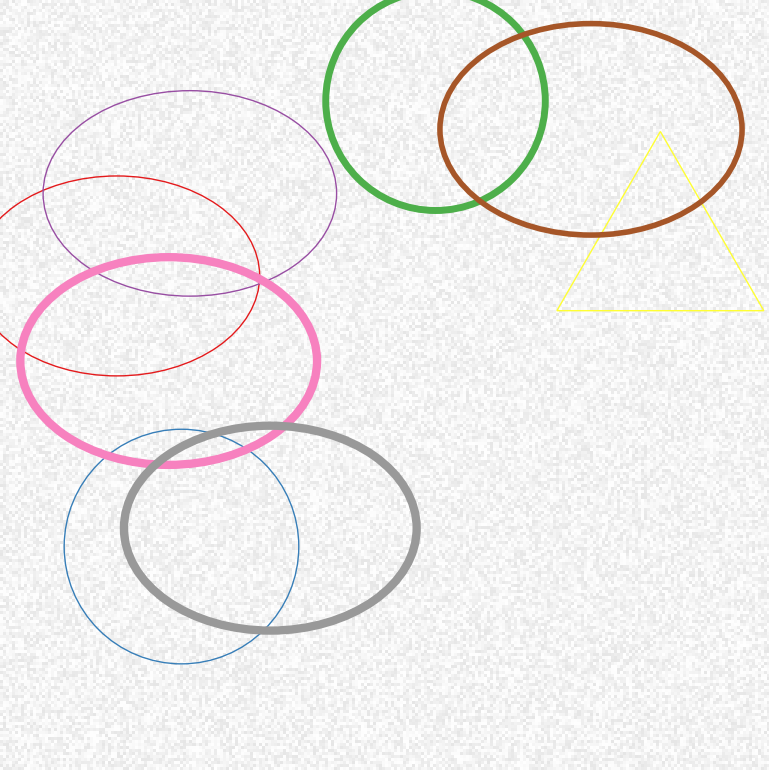[{"shape": "oval", "thickness": 0.5, "radius": 0.93, "center": [0.152, 0.642]}, {"shape": "circle", "thickness": 0.5, "radius": 0.76, "center": [0.236, 0.29]}, {"shape": "circle", "thickness": 2.5, "radius": 0.71, "center": [0.566, 0.869]}, {"shape": "oval", "thickness": 0.5, "radius": 0.95, "center": [0.247, 0.749]}, {"shape": "triangle", "thickness": 0.5, "radius": 0.78, "center": [0.858, 0.674]}, {"shape": "oval", "thickness": 2, "radius": 0.98, "center": [0.768, 0.832]}, {"shape": "oval", "thickness": 3, "radius": 0.96, "center": [0.219, 0.531]}, {"shape": "oval", "thickness": 3, "radius": 0.95, "center": [0.351, 0.314]}]